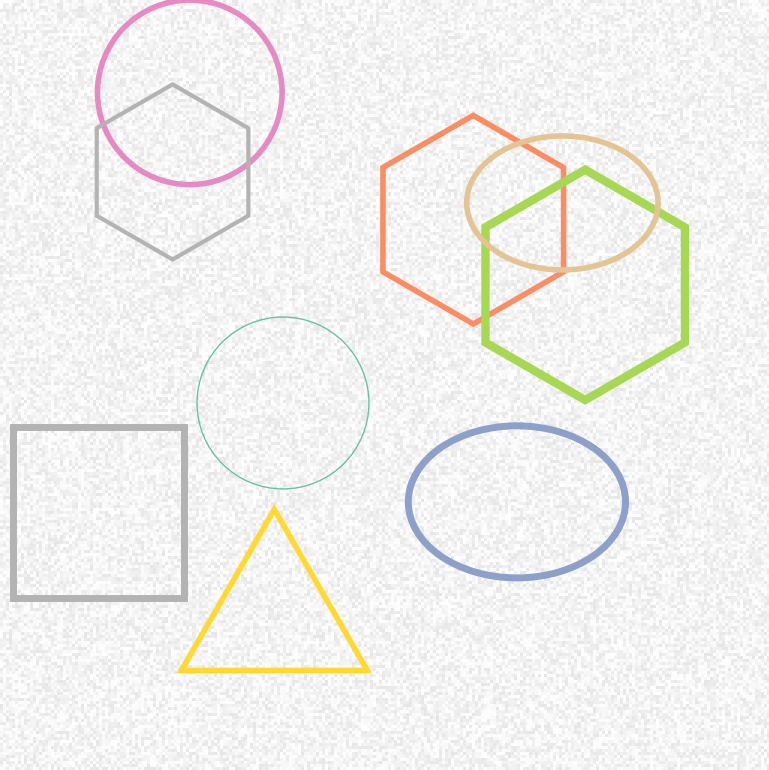[{"shape": "circle", "thickness": 0.5, "radius": 0.56, "center": [0.368, 0.477]}, {"shape": "hexagon", "thickness": 2, "radius": 0.68, "center": [0.615, 0.715]}, {"shape": "oval", "thickness": 2.5, "radius": 0.71, "center": [0.671, 0.348]}, {"shape": "circle", "thickness": 2, "radius": 0.6, "center": [0.246, 0.88]}, {"shape": "hexagon", "thickness": 3, "radius": 0.75, "center": [0.76, 0.63]}, {"shape": "triangle", "thickness": 2, "radius": 0.7, "center": [0.356, 0.199]}, {"shape": "oval", "thickness": 2, "radius": 0.62, "center": [0.73, 0.736]}, {"shape": "square", "thickness": 2.5, "radius": 0.55, "center": [0.128, 0.334]}, {"shape": "hexagon", "thickness": 1.5, "radius": 0.57, "center": [0.224, 0.777]}]